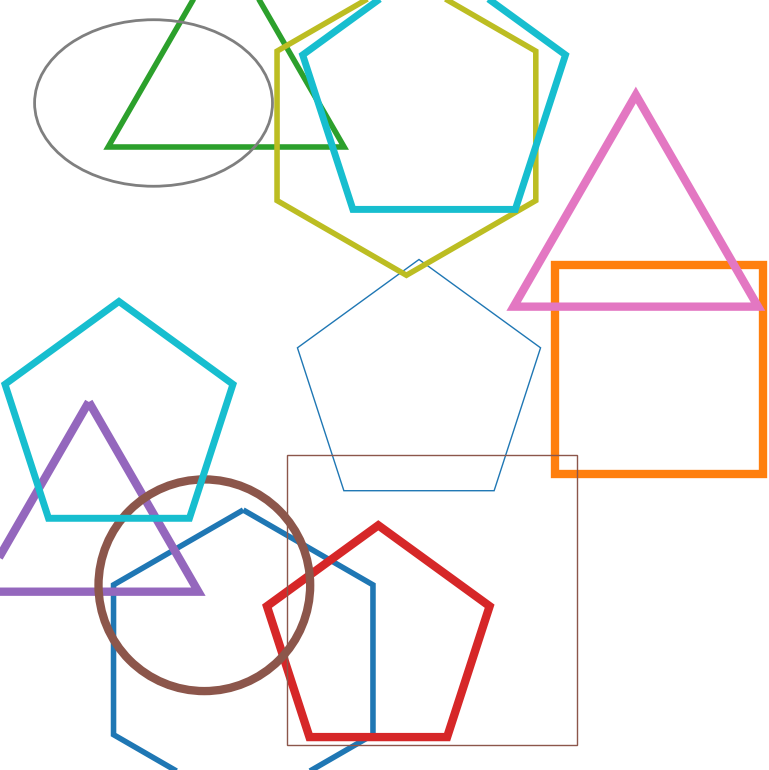[{"shape": "hexagon", "thickness": 2, "radius": 0.97, "center": [0.316, 0.143]}, {"shape": "pentagon", "thickness": 0.5, "radius": 0.83, "center": [0.544, 0.497]}, {"shape": "square", "thickness": 3, "radius": 0.68, "center": [0.856, 0.52]}, {"shape": "triangle", "thickness": 2, "radius": 0.88, "center": [0.294, 0.898]}, {"shape": "pentagon", "thickness": 3, "radius": 0.76, "center": [0.491, 0.166]}, {"shape": "triangle", "thickness": 3, "radius": 0.82, "center": [0.115, 0.314]}, {"shape": "circle", "thickness": 3, "radius": 0.69, "center": [0.265, 0.24]}, {"shape": "square", "thickness": 0.5, "radius": 0.94, "center": [0.561, 0.221]}, {"shape": "triangle", "thickness": 3, "radius": 0.92, "center": [0.826, 0.693]}, {"shape": "oval", "thickness": 1, "radius": 0.77, "center": [0.199, 0.866]}, {"shape": "hexagon", "thickness": 2, "radius": 0.97, "center": [0.528, 0.837]}, {"shape": "pentagon", "thickness": 2.5, "radius": 0.9, "center": [0.564, 0.873]}, {"shape": "pentagon", "thickness": 2.5, "radius": 0.78, "center": [0.155, 0.453]}]